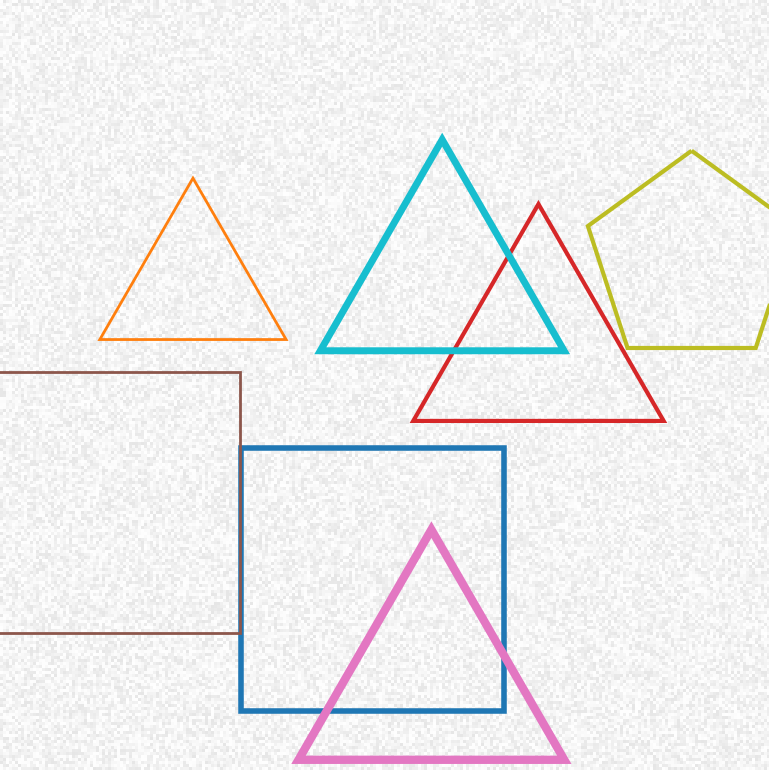[{"shape": "square", "thickness": 2, "radius": 0.85, "center": [0.484, 0.248]}, {"shape": "triangle", "thickness": 1, "radius": 0.7, "center": [0.251, 0.629]}, {"shape": "triangle", "thickness": 1.5, "radius": 0.94, "center": [0.699, 0.547]}, {"shape": "square", "thickness": 1, "radius": 0.85, "center": [0.143, 0.348]}, {"shape": "triangle", "thickness": 3, "radius": 1.0, "center": [0.56, 0.113]}, {"shape": "pentagon", "thickness": 1.5, "radius": 0.71, "center": [0.898, 0.663]}, {"shape": "triangle", "thickness": 2.5, "radius": 0.91, "center": [0.574, 0.636]}]